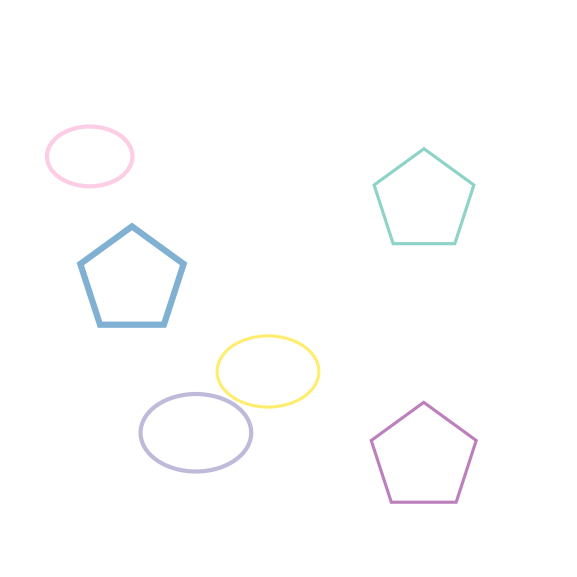[{"shape": "pentagon", "thickness": 1.5, "radius": 0.45, "center": [0.734, 0.651]}, {"shape": "oval", "thickness": 2, "radius": 0.48, "center": [0.339, 0.25]}, {"shape": "pentagon", "thickness": 3, "radius": 0.47, "center": [0.229, 0.513]}, {"shape": "oval", "thickness": 2, "radius": 0.37, "center": [0.155, 0.728]}, {"shape": "pentagon", "thickness": 1.5, "radius": 0.48, "center": [0.734, 0.207]}, {"shape": "oval", "thickness": 1.5, "radius": 0.44, "center": [0.464, 0.356]}]